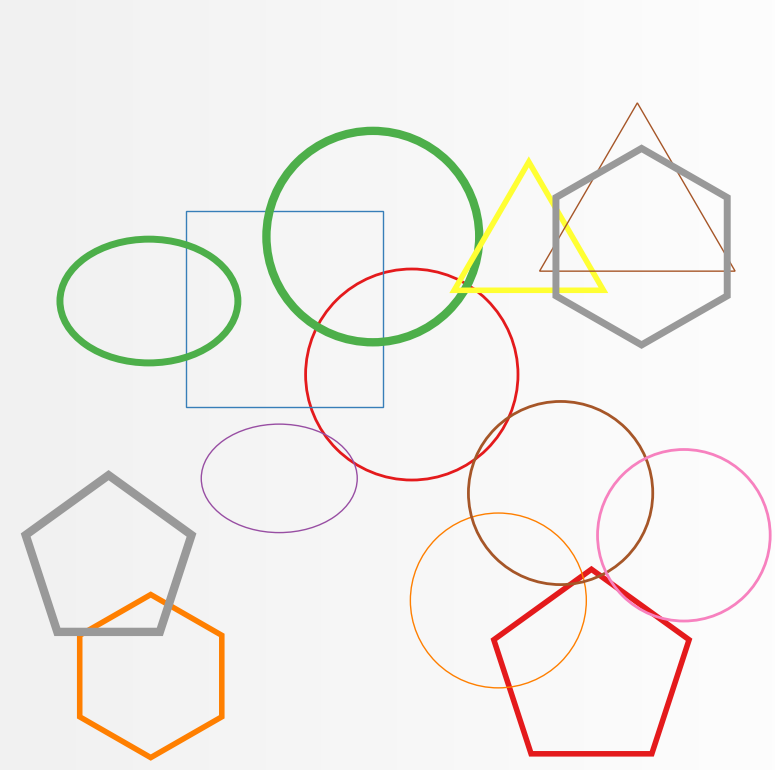[{"shape": "circle", "thickness": 1, "radius": 0.69, "center": [0.531, 0.514]}, {"shape": "pentagon", "thickness": 2, "radius": 0.66, "center": [0.763, 0.128]}, {"shape": "square", "thickness": 0.5, "radius": 0.64, "center": [0.367, 0.599]}, {"shape": "oval", "thickness": 2.5, "radius": 0.57, "center": [0.192, 0.609]}, {"shape": "circle", "thickness": 3, "radius": 0.69, "center": [0.481, 0.693]}, {"shape": "oval", "thickness": 0.5, "radius": 0.5, "center": [0.36, 0.379]}, {"shape": "circle", "thickness": 0.5, "radius": 0.57, "center": [0.643, 0.22]}, {"shape": "hexagon", "thickness": 2, "radius": 0.53, "center": [0.195, 0.122]}, {"shape": "triangle", "thickness": 2, "radius": 0.56, "center": [0.682, 0.679]}, {"shape": "triangle", "thickness": 0.5, "radius": 0.73, "center": [0.822, 0.721]}, {"shape": "circle", "thickness": 1, "radius": 0.59, "center": [0.723, 0.36]}, {"shape": "circle", "thickness": 1, "radius": 0.56, "center": [0.882, 0.305]}, {"shape": "pentagon", "thickness": 3, "radius": 0.56, "center": [0.14, 0.27]}, {"shape": "hexagon", "thickness": 2.5, "radius": 0.64, "center": [0.828, 0.68]}]